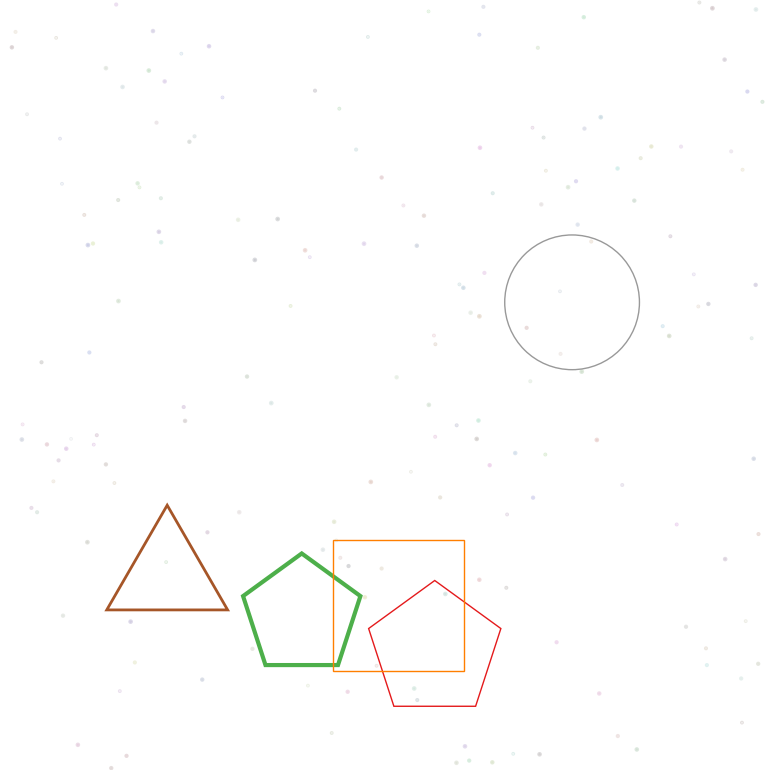[{"shape": "pentagon", "thickness": 0.5, "radius": 0.45, "center": [0.565, 0.156]}, {"shape": "pentagon", "thickness": 1.5, "radius": 0.4, "center": [0.392, 0.201]}, {"shape": "square", "thickness": 0.5, "radius": 0.43, "center": [0.517, 0.213]}, {"shape": "triangle", "thickness": 1, "radius": 0.45, "center": [0.217, 0.253]}, {"shape": "circle", "thickness": 0.5, "radius": 0.44, "center": [0.743, 0.607]}]